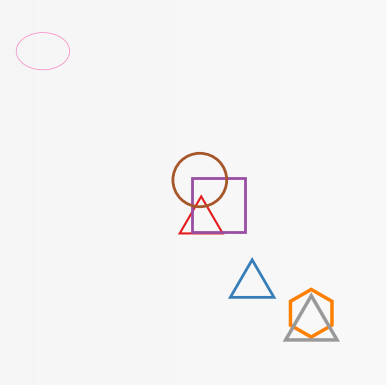[{"shape": "triangle", "thickness": 1.5, "radius": 0.32, "center": [0.519, 0.426]}, {"shape": "triangle", "thickness": 2, "radius": 0.33, "center": [0.651, 0.26]}, {"shape": "square", "thickness": 2, "radius": 0.35, "center": [0.564, 0.468]}, {"shape": "hexagon", "thickness": 2.5, "radius": 0.31, "center": [0.803, 0.186]}, {"shape": "circle", "thickness": 2, "radius": 0.35, "center": [0.516, 0.532]}, {"shape": "oval", "thickness": 0.5, "radius": 0.34, "center": [0.111, 0.867]}, {"shape": "triangle", "thickness": 2.5, "radius": 0.38, "center": [0.803, 0.155]}]